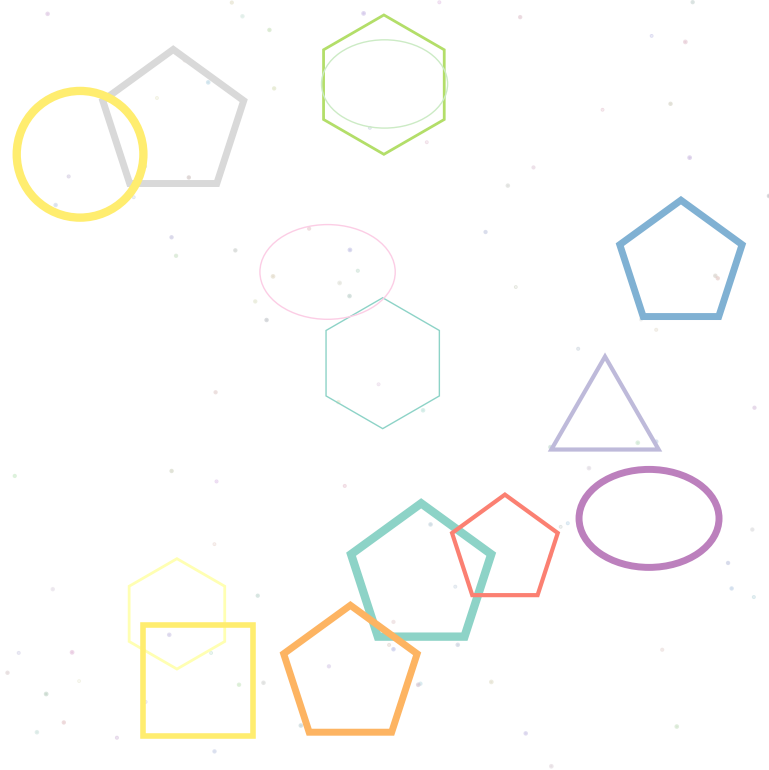[{"shape": "pentagon", "thickness": 3, "radius": 0.48, "center": [0.547, 0.251]}, {"shape": "hexagon", "thickness": 0.5, "radius": 0.42, "center": [0.497, 0.528]}, {"shape": "hexagon", "thickness": 1, "radius": 0.36, "center": [0.23, 0.203]}, {"shape": "triangle", "thickness": 1.5, "radius": 0.4, "center": [0.786, 0.456]}, {"shape": "pentagon", "thickness": 1.5, "radius": 0.36, "center": [0.656, 0.285]}, {"shape": "pentagon", "thickness": 2.5, "radius": 0.42, "center": [0.884, 0.656]}, {"shape": "pentagon", "thickness": 2.5, "radius": 0.46, "center": [0.455, 0.123]}, {"shape": "hexagon", "thickness": 1, "radius": 0.45, "center": [0.499, 0.89]}, {"shape": "oval", "thickness": 0.5, "radius": 0.44, "center": [0.425, 0.647]}, {"shape": "pentagon", "thickness": 2.5, "radius": 0.48, "center": [0.225, 0.84]}, {"shape": "oval", "thickness": 2.5, "radius": 0.45, "center": [0.843, 0.327]}, {"shape": "oval", "thickness": 0.5, "radius": 0.41, "center": [0.499, 0.891]}, {"shape": "square", "thickness": 2, "radius": 0.36, "center": [0.257, 0.116]}, {"shape": "circle", "thickness": 3, "radius": 0.41, "center": [0.104, 0.8]}]